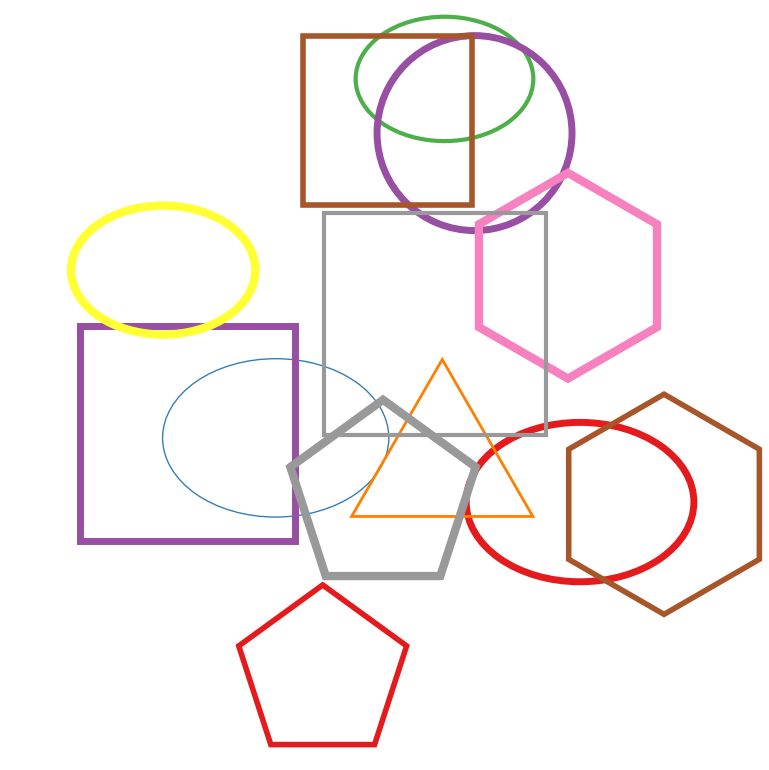[{"shape": "oval", "thickness": 2.5, "radius": 0.74, "center": [0.753, 0.348]}, {"shape": "pentagon", "thickness": 2, "radius": 0.57, "center": [0.419, 0.126]}, {"shape": "oval", "thickness": 0.5, "radius": 0.73, "center": [0.358, 0.431]}, {"shape": "oval", "thickness": 1.5, "radius": 0.58, "center": [0.577, 0.898]}, {"shape": "square", "thickness": 2.5, "radius": 0.7, "center": [0.244, 0.437]}, {"shape": "circle", "thickness": 2.5, "radius": 0.63, "center": [0.616, 0.827]}, {"shape": "triangle", "thickness": 1, "radius": 0.68, "center": [0.574, 0.397]}, {"shape": "oval", "thickness": 3, "radius": 0.6, "center": [0.212, 0.649]}, {"shape": "hexagon", "thickness": 2, "radius": 0.71, "center": [0.862, 0.345]}, {"shape": "square", "thickness": 2, "radius": 0.55, "center": [0.503, 0.843]}, {"shape": "hexagon", "thickness": 3, "radius": 0.67, "center": [0.738, 0.642]}, {"shape": "pentagon", "thickness": 3, "radius": 0.63, "center": [0.497, 0.354]}, {"shape": "square", "thickness": 1.5, "radius": 0.72, "center": [0.565, 0.579]}]